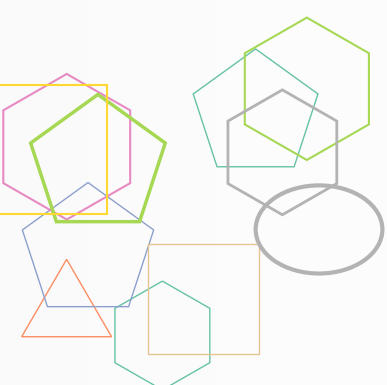[{"shape": "pentagon", "thickness": 1, "radius": 0.85, "center": [0.66, 0.704]}, {"shape": "hexagon", "thickness": 1, "radius": 0.71, "center": [0.419, 0.129]}, {"shape": "triangle", "thickness": 1, "radius": 0.67, "center": [0.172, 0.192]}, {"shape": "pentagon", "thickness": 1, "radius": 0.89, "center": [0.227, 0.348]}, {"shape": "hexagon", "thickness": 1.5, "radius": 0.95, "center": [0.172, 0.619]}, {"shape": "pentagon", "thickness": 2.5, "radius": 0.91, "center": [0.253, 0.572]}, {"shape": "hexagon", "thickness": 1.5, "radius": 0.92, "center": [0.792, 0.769]}, {"shape": "square", "thickness": 1.5, "radius": 0.84, "center": [0.109, 0.612]}, {"shape": "square", "thickness": 1, "radius": 0.71, "center": [0.525, 0.224]}, {"shape": "oval", "thickness": 3, "radius": 0.82, "center": [0.823, 0.404]}, {"shape": "hexagon", "thickness": 2, "radius": 0.81, "center": [0.729, 0.604]}]